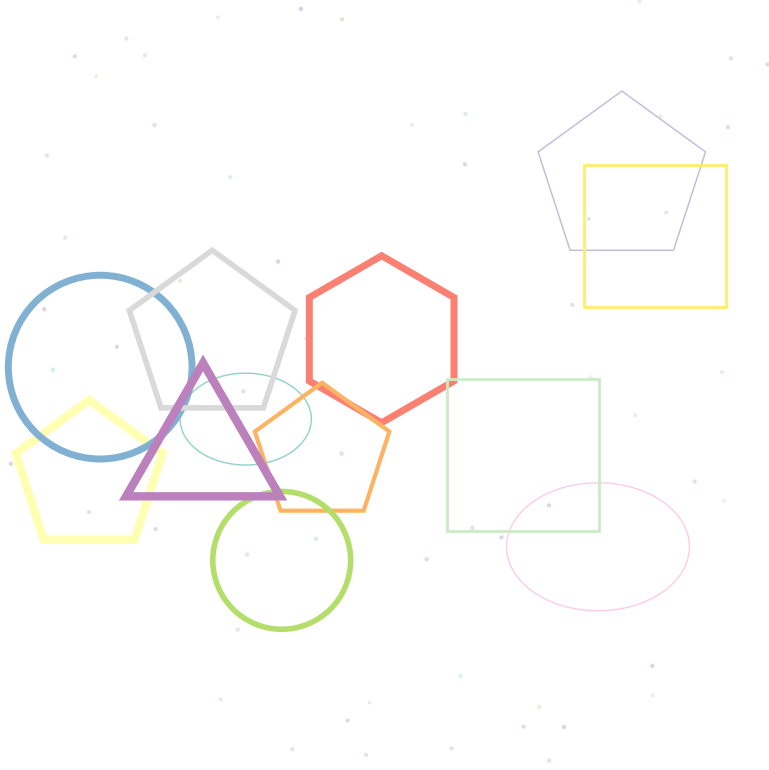[{"shape": "oval", "thickness": 0.5, "radius": 0.43, "center": [0.319, 0.456]}, {"shape": "pentagon", "thickness": 3, "radius": 0.5, "center": [0.116, 0.38]}, {"shape": "pentagon", "thickness": 0.5, "radius": 0.57, "center": [0.808, 0.767]}, {"shape": "hexagon", "thickness": 2.5, "radius": 0.54, "center": [0.496, 0.559]}, {"shape": "circle", "thickness": 2.5, "radius": 0.6, "center": [0.13, 0.523]}, {"shape": "pentagon", "thickness": 1.5, "radius": 0.46, "center": [0.418, 0.411]}, {"shape": "circle", "thickness": 2, "radius": 0.45, "center": [0.366, 0.272]}, {"shape": "oval", "thickness": 0.5, "radius": 0.59, "center": [0.777, 0.29]}, {"shape": "pentagon", "thickness": 2, "radius": 0.57, "center": [0.276, 0.562]}, {"shape": "triangle", "thickness": 3, "radius": 0.58, "center": [0.264, 0.413]}, {"shape": "square", "thickness": 1, "radius": 0.49, "center": [0.679, 0.409]}, {"shape": "square", "thickness": 1, "radius": 0.46, "center": [0.851, 0.694]}]